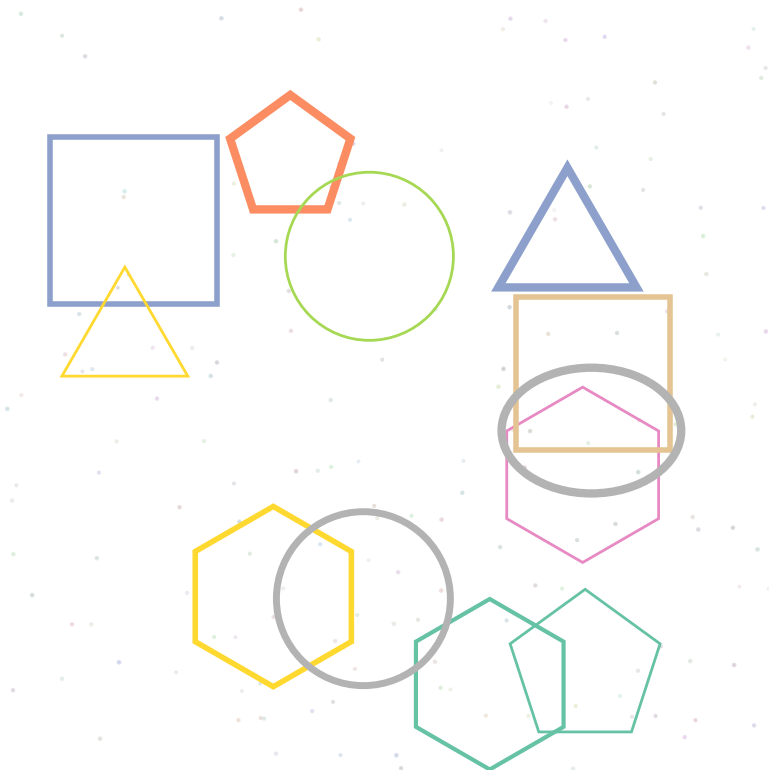[{"shape": "pentagon", "thickness": 1, "radius": 0.51, "center": [0.76, 0.132]}, {"shape": "hexagon", "thickness": 1.5, "radius": 0.55, "center": [0.636, 0.111]}, {"shape": "pentagon", "thickness": 3, "radius": 0.41, "center": [0.377, 0.795]}, {"shape": "square", "thickness": 2, "radius": 0.54, "center": [0.174, 0.714]}, {"shape": "triangle", "thickness": 3, "radius": 0.52, "center": [0.737, 0.679]}, {"shape": "hexagon", "thickness": 1, "radius": 0.57, "center": [0.757, 0.383]}, {"shape": "circle", "thickness": 1, "radius": 0.55, "center": [0.48, 0.667]}, {"shape": "hexagon", "thickness": 2, "radius": 0.59, "center": [0.355, 0.225]}, {"shape": "triangle", "thickness": 1, "radius": 0.47, "center": [0.162, 0.559]}, {"shape": "square", "thickness": 2, "radius": 0.5, "center": [0.77, 0.515]}, {"shape": "circle", "thickness": 2.5, "radius": 0.56, "center": [0.472, 0.223]}, {"shape": "oval", "thickness": 3, "radius": 0.58, "center": [0.768, 0.441]}]